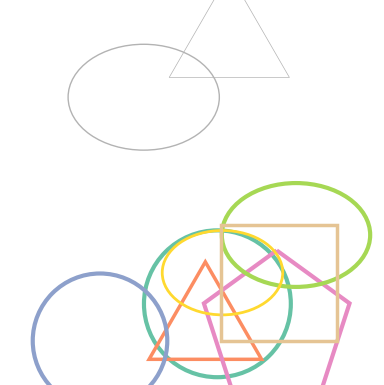[{"shape": "circle", "thickness": 3, "radius": 0.95, "center": [0.565, 0.211]}, {"shape": "triangle", "thickness": 2.5, "radius": 0.84, "center": [0.533, 0.151]}, {"shape": "circle", "thickness": 3, "radius": 0.87, "center": [0.26, 0.115]}, {"shape": "pentagon", "thickness": 3, "radius": 0.99, "center": [0.719, 0.151]}, {"shape": "oval", "thickness": 3, "radius": 0.96, "center": [0.769, 0.39]}, {"shape": "oval", "thickness": 2, "radius": 0.78, "center": [0.578, 0.292]}, {"shape": "square", "thickness": 2.5, "radius": 0.75, "center": [0.724, 0.265]}, {"shape": "oval", "thickness": 1, "radius": 0.98, "center": [0.373, 0.748]}, {"shape": "triangle", "thickness": 0.5, "radius": 0.9, "center": [0.596, 0.889]}]